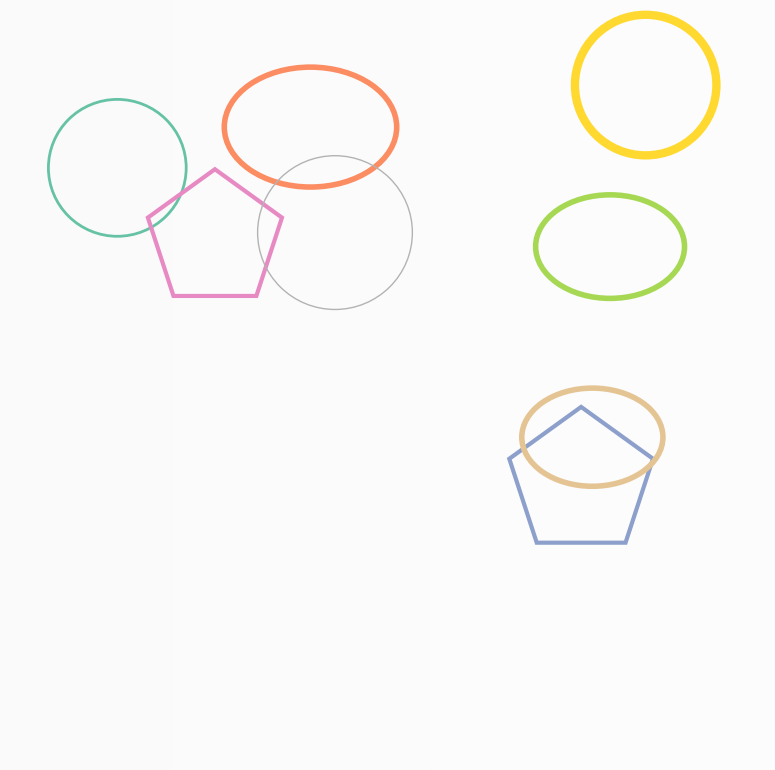[{"shape": "circle", "thickness": 1, "radius": 0.44, "center": [0.151, 0.782]}, {"shape": "oval", "thickness": 2, "radius": 0.56, "center": [0.401, 0.835]}, {"shape": "pentagon", "thickness": 1.5, "radius": 0.49, "center": [0.75, 0.374]}, {"shape": "pentagon", "thickness": 1.5, "radius": 0.45, "center": [0.277, 0.689]}, {"shape": "oval", "thickness": 2, "radius": 0.48, "center": [0.787, 0.68]}, {"shape": "circle", "thickness": 3, "radius": 0.46, "center": [0.833, 0.89]}, {"shape": "oval", "thickness": 2, "radius": 0.46, "center": [0.764, 0.432]}, {"shape": "circle", "thickness": 0.5, "radius": 0.5, "center": [0.432, 0.698]}]